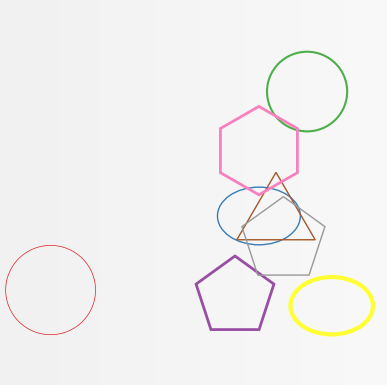[{"shape": "circle", "thickness": 0.5, "radius": 0.58, "center": [0.131, 0.247]}, {"shape": "oval", "thickness": 1, "radius": 0.53, "center": [0.668, 0.439]}, {"shape": "circle", "thickness": 1.5, "radius": 0.52, "center": [0.793, 0.762]}, {"shape": "pentagon", "thickness": 2, "radius": 0.53, "center": [0.606, 0.229]}, {"shape": "oval", "thickness": 3, "radius": 0.53, "center": [0.856, 0.206]}, {"shape": "triangle", "thickness": 1, "radius": 0.58, "center": [0.712, 0.436]}, {"shape": "hexagon", "thickness": 2, "radius": 0.57, "center": [0.668, 0.609]}, {"shape": "pentagon", "thickness": 1, "radius": 0.56, "center": [0.731, 0.377]}]